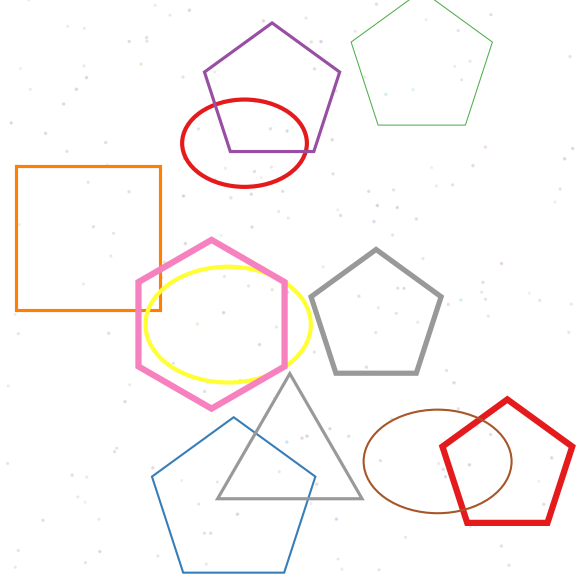[{"shape": "oval", "thickness": 2, "radius": 0.54, "center": [0.423, 0.751]}, {"shape": "pentagon", "thickness": 3, "radius": 0.59, "center": [0.879, 0.189]}, {"shape": "pentagon", "thickness": 1, "radius": 0.74, "center": [0.405, 0.128]}, {"shape": "pentagon", "thickness": 0.5, "radius": 0.64, "center": [0.73, 0.887]}, {"shape": "pentagon", "thickness": 1.5, "radius": 0.62, "center": [0.471, 0.836]}, {"shape": "square", "thickness": 1.5, "radius": 0.62, "center": [0.152, 0.588]}, {"shape": "oval", "thickness": 2, "radius": 0.72, "center": [0.395, 0.437]}, {"shape": "oval", "thickness": 1, "radius": 0.64, "center": [0.758, 0.2]}, {"shape": "hexagon", "thickness": 3, "radius": 0.73, "center": [0.366, 0.438]}, {"shape": "pentagon", "thickness": 2.5, "radius": 0.59, "center": [0.651, 0.449]}, {"shape": "triangle", "thickness": 1.5, "radius": 0.72, "center": [0.502, 0.208]}]